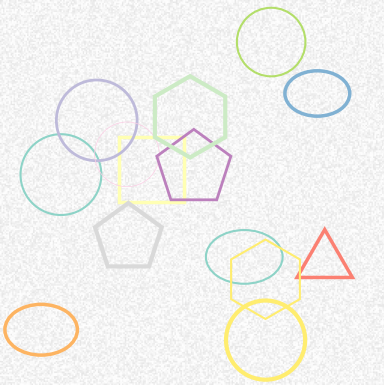[{"shape": "circle", "thickness": 1.5, "radius": 0.52, "center": [0.158, 0.546]}, {"shape": "oval", "thickness": 1.5, "radius": 0.5, "center": [0.634, 0.333]}, {"shape": "square", "thickness": 2.5, "radius": 0.42, "center": [0.393, 0.559]}, {"shape": "circle", "thickness": 2, "radius": 0.52, "center": [0.251, 0.687]}, {"shape": "triangle", "thickness": 2.5, "radius": 0.41, "center": [0.843, 0.321]}, {"shape": "oval", "thickness": 2.5, "radius": 0.42, "center": [0.824, 0.757]}, {"shape": "oval", "thickness": 2.5, "radius": 0.47, "center": [0.107, 0.144]}, {"shape": "circle", "thickness": 1.5, "radius": 0.45, "center": [0.704, 0.891]}, {"shape": "circle", "thickness": 0.5, "radius": 0.42, "center": [0.33, 0.599]}, {"shape": "pentagon", "thickness": 3, "radius": 0.46, "center": [0.333, 0.382]}, {"shape": "pentagon", "thickness": 2, "radius": 0.51, "center": [0.503, 0.563]}, {"shape": "hexagon", "thickness": 3, "radius": 0.53, "center": [0.494, 0.696]}, {"shape": "hexagon", "thickness": 1.5, "radius": 0.52, "center": [0.69, 0.275]}, {"shape": "circle", "thickness": 3, "radius": 0.51, "center": [0.69, 0.117]}]